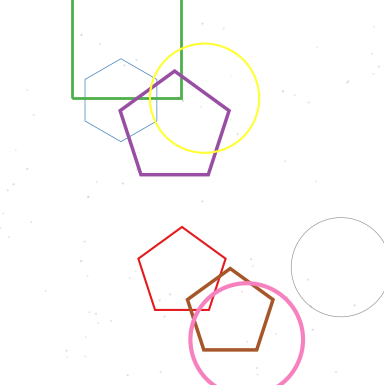[{"shape": "pentagon", "thickness": 1.5, "radius": 0.6, "center": [0.473, 0.291]}, {"shape": "hexagon", "thickness": 0.5, "radius": 0.54, "center": [0.314, 0.74]}, {"shape": "square", "thickness": 2, "radius": 0.71, "center": [0.327, 0.886]}, {"shape": "pentagon", "thickness": 2.5, "radius": 0.74, "center": [0.454, 0.667]}, {"shape": "circle", "thickness": 1.5, "radius": 0.71, "center": [0.531, 0.745]}, {"shape": "pentagon", "thickness": 2.5, "radius": 0.58, "center": [0.598, 0.186]}, {"shape": "circle", "thickness": 3, "radius": 0.73, "center": [0.641, 0.118]}, {"shape": "circle", "thickness": 0.5, "radius": 0.64, "center": [0.885, 0.306]}]